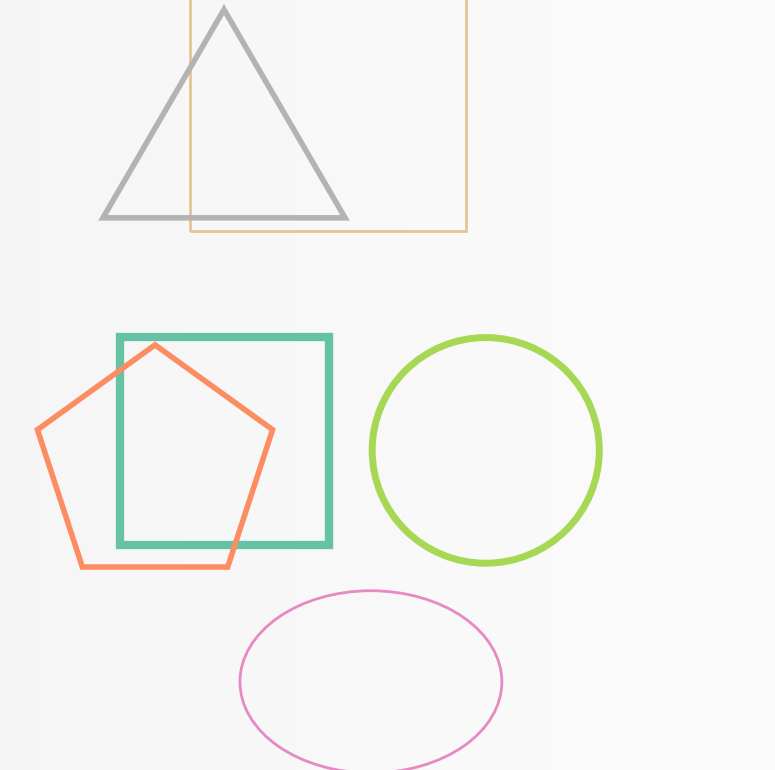[{"shape": "square", "thickness": 3, "radius": 0.67, "center": [0.29, 0.427]}, {"shape": "pentagon", "thickness": 2, "radius": 0.8, "center": [0.2, 0.393]}, {"shape": "oval", "thickness": 1, "radius": 0.84, "center": [0.479, 0.115]}, {"shape": "circle", "thickness": 2.5, "radius": 0.73, "center": [0.627, 0.415]}, {"shape": "square", "thickness": 1, "radius": 0.89, "center": [0.423, 0.878]}, {"shape": "triangle", "thickness": 2, "radius": 0.9, "center": [0.289, 0.807]}]